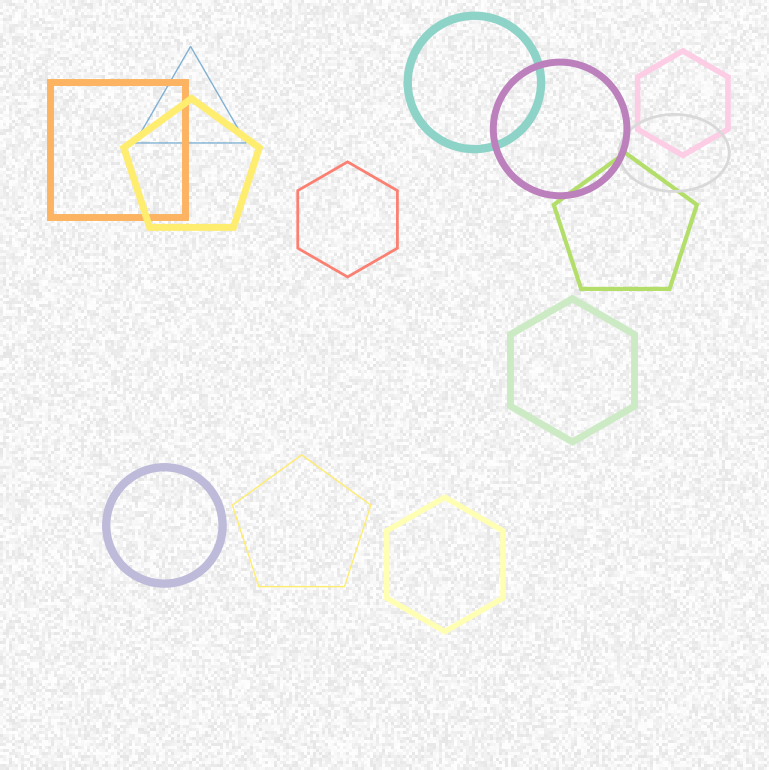[{"shape": "circle", "thickness": 3, "radius": 0.43, "center": [0.616, 0.893]}, {"shape": "hexagon", "thickness": 2, "radius": 0.44, "center": [0.578, 0.267]}, {"shape": "circle", "thickness": 3, "radius": 0.38, "center": [0.214, 0.318]}, {"shape": "hexagon", "thickness": 1, "radius": 0.37, "center": [0.451, 0.715]}, {"shape": "triangle", "thickness": 0.5, "radius": 0.42, "center": [0.248, 0.856]}, {"shape": "square", "thickness": 2.5, "radius": 0.44, "center": [0.153, 0.805]}, {"shape": "pentagon", "thickness": 1.5, "radius": 0.49, "center": [0.812, 0.704]}, {"shape": "hexagon", "thickness": 2, "radius": 0.34, "center": [0.887, 0.866]}, {"shape": "oval", "thickness": 1, "radius": 0.36, "center": [0.876, 0.801]}, {"shape": "circle", "thickness": 2.5, "radius": 0.43, "center": [0.727, 0.833]}, {"shape": "hexagon", "thickness": 2.5, "radius": 0.47, "center": [0.743, 0.519]}, {"shape": "pentagon", "thickness": 0.5, "radius": 0.47, "center": [0.392, 0.315]}, {"shape": "pentagon", "thickness": 2.5, "radius": 0.46, "center": [0.249, 0.78]}]